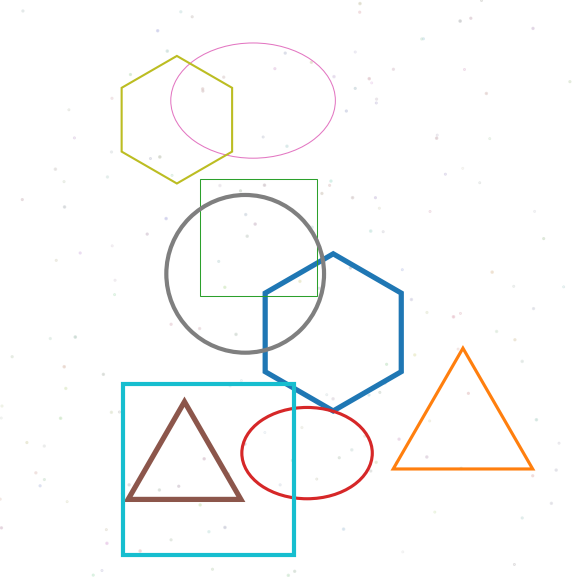[{"shape": "hexagon", "thickness": 2.5, "radius": 0.68, "center": [0.577, 0.424]}, {"shape": "triangle", "thickness": 1.5, "radius": 0.7, "center": [0.802, 0.257]}, {"shape": "square", "thickness": 0.5, "radius": 0.51, "center": [0.447, 0.588]}, {"shape": "oval", "thickness": 1.5, "radius": 0.56, "center": [0.532, 0.215]}, {"shape": "triangle", "thickness": 2.5, "radius": 0.56, "center": [0.319, 0.191]}, {"shape": "oval", "thickness": 0.5, "radius": 0.71, "center": [0.438, 0.825]}, {"shape": "circle", "thickness": 2, "radius": 0.68, "center": [0.425, 0.525]}, {"shape": "hexagon", "thickness": 1, "radius": 0.55, "center": [0.306, 0.792]}, {"shape": "square", "thickness": 2, "radius": 0.74, "center": [0.361, 0.186]}]